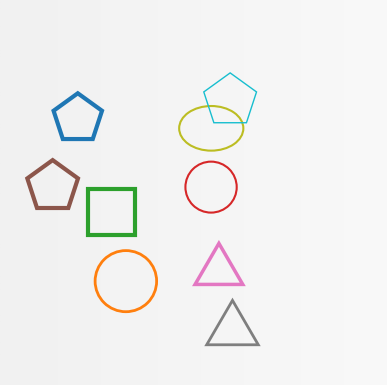[{"shape": "pentagon", "thickness": 3, "radius": 0.33, "center": [0.201, 0.692]}, {"shape": "circle", "thickness": 2, "radius": 0.4, "center": [0.325, 0.27]}, {"shape": "square", "thickness": 3, "radius": 0.3, "center": [0.287, 0.45]}, {"shape": "circle", "thickness": 1.5, "radius": 0.33, "center": [0.545, 0.514]}, {"shape": "pentagon", "thickness": 3, "radius": 0.34, "center": [0.136, 0.515]}, {"shape": "triangle", "thickness": 2.5, "radius": 0.36, "center": [0.565, 0.297]}, {"shape": "triangle", "thickness": 2, "radius": 0.38, "center": [0.6, 0.143]}, {"shape": "oval", "thickness": 1.5, "radius": 0.41, "center": [0.545, 0.667]}, {"shape": "pentagon", "thickness": 1, "radius": 0.36, "center": [0.594, 0.739]}]